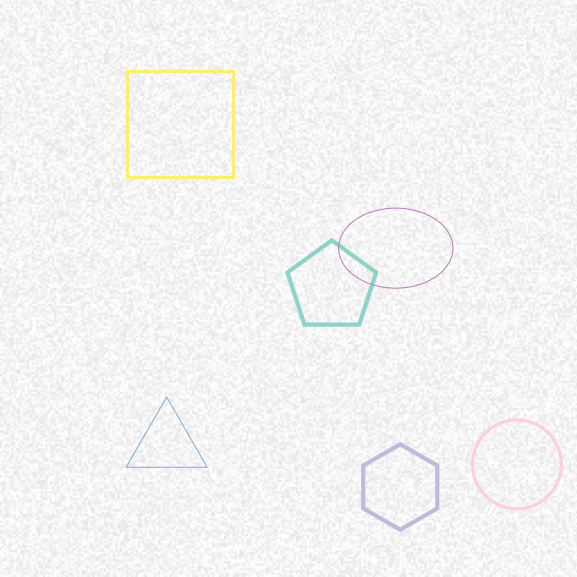[{"shape": "pentagon", "thickness": 2, "radius": 0.4, "center": [0.575, 0.502]}, {"shape": "hexagon", "thickness": 2, "radius": 0.37, "center": [0.693, 0.156]}, {"shape": "triangle", "thickness": 0.5, "radius": 0.41, "center": [0.289, 0.231]}, {"shape": "circle", "thickness": 1.5, "radius": 0.38, "center": [0.895, 0.195]}, {"shape": "oval", "thickness": 0.5, "radius": 0.49, "center": [0.685, 0.569]}, {"shape": "square", "thickness": 1.5, "radius": 0.46, "center": [0.311, 0.784]}]